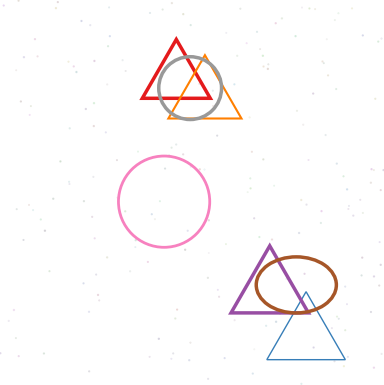[{"shape": "triangle", "thickness": 2.5, "radius": 0.51, "center": [0.458, 0.796]}, {"shape": "triangle", "thickness": 1, "radius": 0.59, "center": [0.795, 0.125]}, {"shape": "triangle", "thickness": 2.5, "radius": 0.58, "center": [0.701, 0.245]}, {"shape": "triangle", "thickness": 1.5, "radius": 0.55, "center": [0.532, 0.747]}, {"shape": "oval", "thickness": 2.5, "radius": 0.52, "center": [0.77, 0.26]}, {"shape": "circle", "thickness": 2, "radius": 0.59, "center": [0.426, 0.476]}, {"shape": "circle", "thickness": 2.5, "radius": 0.41, "center": [0.494, 0.771]}]